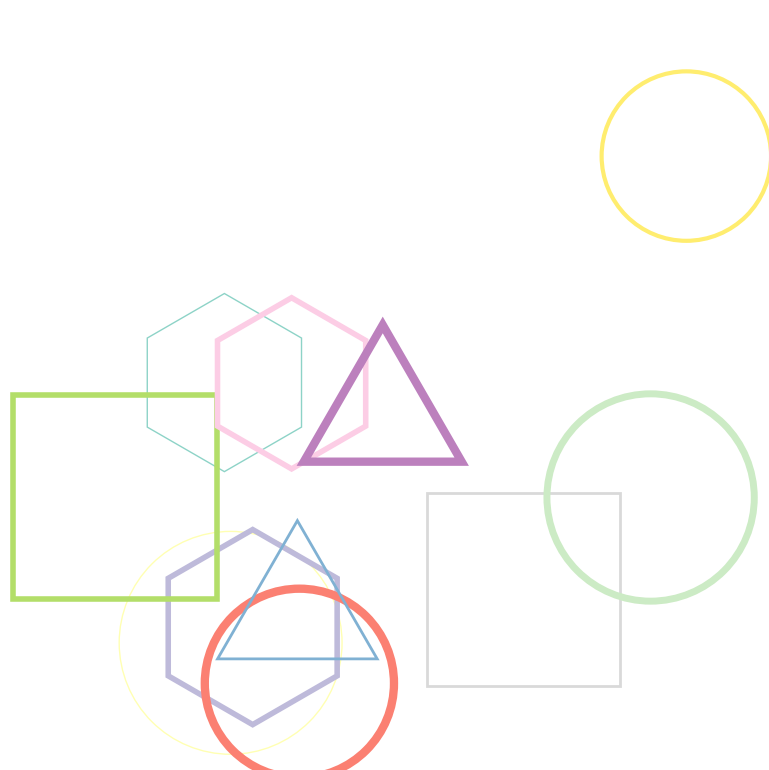[{"shape": "hexagon", "thickness": 0.5, "radius": 0.58, "center": [0.291, 0.503]}, {"shape": "circle", "thickness": 0.5, "radius": 0.72, "center": [0.3, 0.165]}, {"shape": "hexagon", "thickness": 2, "radius": 0.63, "center": [0.328, 0.186]}, {"shape": "circle", "thickness": 3, "radius": 0.61, "center": [0.389, 0.113]}, {"shape": "triangle", "thickness": 1, "radius": 0.6, "center": [0.386, 0.204]}, {"shape": "square", "thickness": 2, "radius": 0.66, "center": [0.15, 0.354]}, {"shape": "hexagon", "thickness": 2, "radius": 0.56, "center": [0.379, 0.502]}, {"shape": "square", "thickness": 1, "radius": 0.63, "center": [0.679, 0.235]}, {"shape": "triangle", "thickness": 3, "radius": 0.59, "center": [0.497, 0.46]}, {"shape": "circle", "thickness": 2.5, "radius": 0.67, "center": [0.845, 0.354]}, {"shape": "circle", "thickness": 1.5, "radius": 0.55, "center": [0.891, 0.797]}]